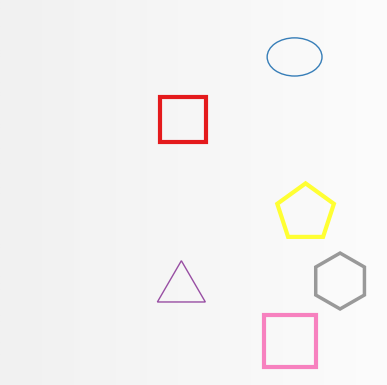[{"shape": "square", "thickness": 3, "radius": 0.29, "center": [0.472, 0.689]}, {"shape": "oval", "thickness": 1, "radius": 0.35, "center": [0.76, 0.852]}, {"shape": "triangle", "thickness": 1, "radius": 0.36, "center": [0.468, 0.251]}, {"shape": "pentagon", "thickness": 3, "radius": 0.38, "center": [0.789, 0.447]}, {"shape": "square", "thickness": 3, "radius": 0.34, "center": [0.748, 0.115]}, {"shape": "hexagon", "thickness": 2.5, "radius": 0.36, "center": [0.878, 0.27]}]